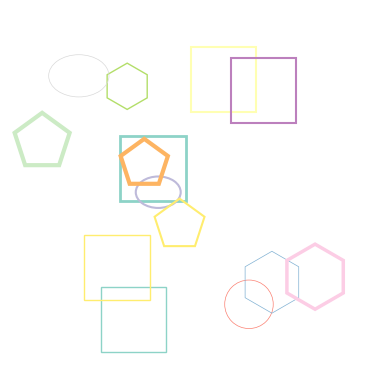[{"shape": "square", "thickness": 2, "radius": 0.43, "center": [0.397, 0.562]}, {"shape": "square", "thickness": 1, "radius": 0.43, "center": [0.347, 0.17]}, {"shape": "square", "thickness": 1.5, "radius": 0.42, "center": [0.58, 0.793]}, {"shape": "oval", "thickness": 1.5, "radius": 0.29, "center": [0.411, 0.501]}, {"shape": "circle", "thickness": 0.5, "radius": 0.32, "center": [0.647, 0.21]}, {"shape": "hexagon", "thickness": 0.5, "radius": 0.4, "center": [0.706, 0.267]}, {"shape": "pentagon", "thickness": 3, "radius": 0.32, "center": [0.375, 0.575]}, {"shape": "hexagon", "thickness": 1, "radius": 0.3, "center": [0.33, 0.776]}, {"shape": "hexagon", "thickness": 2.5, "radius": 0.42, "center": [0.818, 0.281]}, {"shape": "oval", "thickness": 0.5, "radius": 0.39, "center": [0.205, 0.803]}, {"shape": "square", "thickness": 1.5, "radius": 0.42, "center": [0.684, 0.764]}, {"shape": "pentagon", "thickness": 3, "radius": 0.38, "center": [0.109, 0.632]}, {"shape": "square", "thickness": 1, "radius": 0.43, "center": [0.304, 0.305]}, {"shape": "pentagon", "thickness": 1.5, "radius": 0.34, "center": [0.466, 0.416]}]